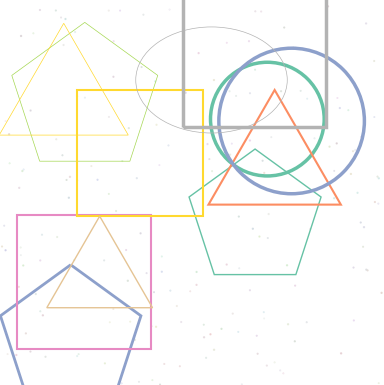[{"shape": "pentagon", "thickness": 1, "radius": 0.9, "center": [0.663, 0.433]}, {"shape": "circle", "thickness": 2.5, "radius": 0.74, "center": [0.694, 0.691]}, {"shape": "triangle", "thickness": 1.5, "radius": 0.99, "center": [0.713, 0.568]}, {"shape": "circle", "thickness": 2.5, "radius": 0.95, "center": [0.757, 0.686]}, {"shape": "pentagon", "thickness": 2, "radius": 0.96, "center": [0.184, 0.12]}, {"shape": "square", "thickness": 1.5, "radius": 0.87, "center": [0.219, 0.267]}, {"shape": "pentagon", "thickness": 0.5, "radius": 1.0, "center": [0.22, 0.743]}, {"shape": "square", "thickness": 1.5, "radius": 0.82, "center": [0.363, 0.603]}, {"shape": "triangle", "thickness": 0.5, "radius": 0.97, "center": [0.166, 0.746]}, {"shape": "triangle", "thickness": 1, "radius": 0.79, "center": [0.259, 0.28]}, {"shape": "oval", "thickness": 0.5, "radius": 0.98, "center": [0.549, 0.792]}, {"shape": "square", "thickness": 2.5, "radius": 0.93, "center": [0.662, 0.857]}]